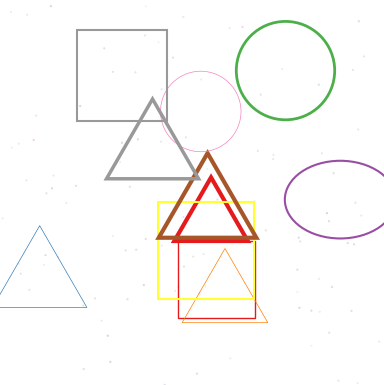[{"shape": "triangle", "thickness": 3, "radius": 0.55, "center": [0.548, 0.429]}, {"shape": "square", "thickness": 1, "radius": 0.5, "center": [0.563, 0.274]}, {"shape": "triangle", "thickness": 0.5, "radius": 0.71, "center": [0.103, 0.272]}, {"shape": "circle", "thickness": 2, "radius": 0.64, "center": [0.742, 0.817]}, {"shape": "oval", "thickness": 1.5, "radius": 0.72, "center": [0.884, 0.481]}, {"shape": "triangle", "thickness": 0.5, "radius": 0.64, "center": [0.584, 0.226]}, {"shape": "square", "thickness": 1.5, "radius": 0.63, "center": [0.535, 0.349]}, {"shape": "triangle", "thickness": 3, "radius": 0.73, "center": [0.539, 0.456]}, {"shape": "circle", "thickness": 0.5, "radius": 0.52, "center": [0.521, 0.71]}, {"shape": "square", "thickness": 1.5, "radius": 0.59, "center": [0.316, 0.804]}, {"shape": "triangle", "thickness": 2.5, "radius": 0.69, "center": [0.396, 0.605]}]